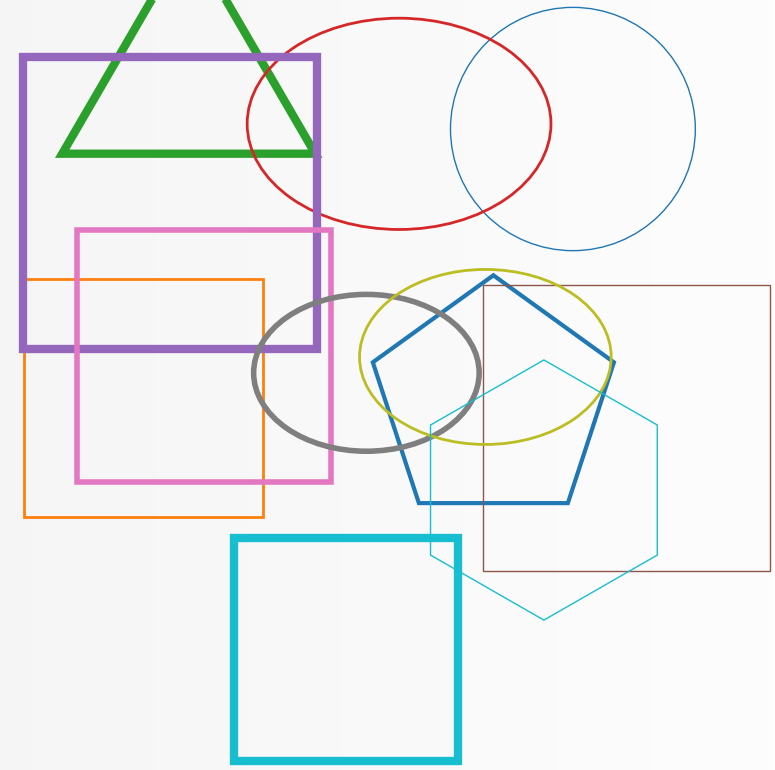[{"shape": "pentagon", "thickness": 1.5, "radius": 0.82, "center": [0.637, 0.479]}, {"shape": "circle", "thickness": 0.5, "radius": 0.79, "center": [0.739, 0.832]}, {"shape": "square", "thickness": 1, "radius": 0.77, "center": [0.186, 0.483]}, {"shape": "triangle", "thickness": 3, "radius": 0.94, "center": [0.244, 0.895]}, {"shape": "oval", "thickness": 1, "radius": 0.98, "center": [0.515, 0.839]}, {"shape": "square", "thickness": 3, "radius": 0.95, "center": [0.219, 0.737]}, {"shape": "square", "thickness": 0.5, "radius": 0.93, "center": [0.809, 0.444]}, {"shape": "square", "thickness": 2, "radius": 0.82, "center": [0.263, 0.538]}, {"shape": "oval", "thickness": 2, "radius": 0.73, "center": [0.473, 0.516]}, {"shape": "oval", "thickness": 1, "radius": 0.81, "center": [0.626, 0.536]}, {"shape": "square", "thickness": 3, "radius": 0.72, "center": [0.447, 0.157]}, {"shape": "hexagon", "thickness": 0.5, "radius": 0.84, "center": [0.702, 0.364]}]